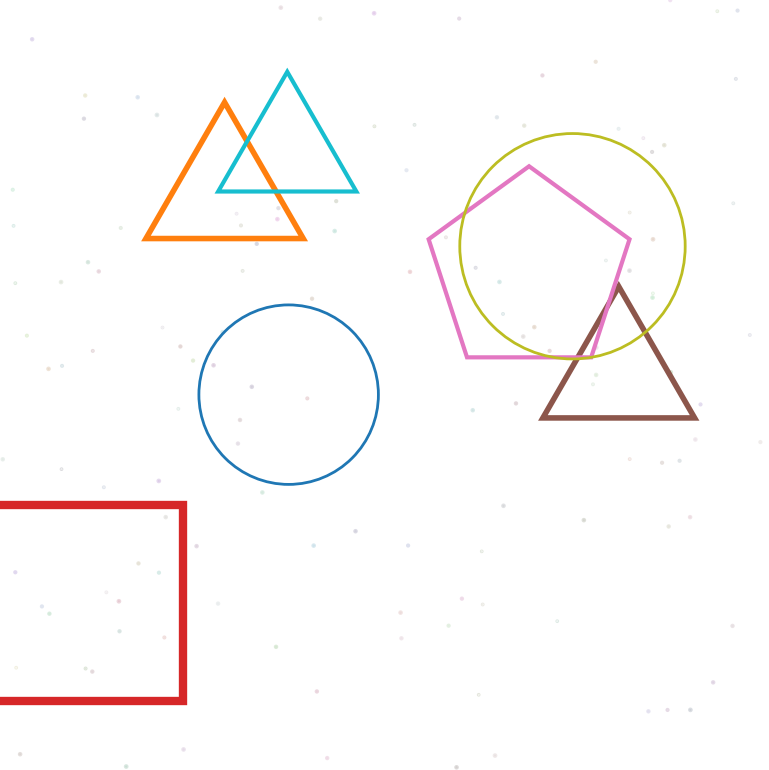[{"shape": "circle", "thickness": 1, "radius": 0.58, "center": [0.375, 0.487]}, {"shape": "triangle", "thickness": 2, "radius": 0.59, "center": [0.292, 0.749]}, {"shape": "square", "thickness": 3, "radius": 0.64, "center": [0.111, 0.217]}, {"shape": "triangle", "thickness": 2, "radius": 0.57, "center": [0.804, 0.514]}, {"shape": "pentagon", "thickness": 1.5, "radius": 0.69, "center": [0.687, 0.647]}, {"shape": "circle", "thickness": 1, "radius": 0.73, "center": [0.743, 0.68]}, {"shape": "triangle", "thickness": 1.5, "radius": 0.52, "center": [0.373, 0.803]}]